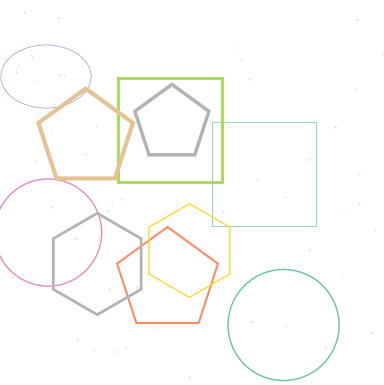[{"shape": "circle", "thickness": 1, "radius": 0.72, "center": [0.737, 0.156]}, {"shape": "square", "thickness": 0.5, "radius": 0.68, "center": [0.686, 0.549]}, {"shape": "pentagon", "thickness": 1.5, "radius": 0.69, "center": [0.435, 0.273]}, {"shape": "oval", "thickness": 0.5, "radius": 0.59, "center": [0.119, 0.801]}, {"shape": "circle", "thickness": 1, "radius": 0.7, "center": [0.125, 0.396]}, {"shape": "square", "thickness": 2, "radius": 0.68, "center": [0.442, 0.662]}, {"shape": "hexagon", "thickness": 1, "radius": 0.61, "center": [0.492, 0.349]}, {"shape": "pentagon", "thickness": 3, "radius": 0.65, "center": [0.223, 0.641]}, {"shape": "pentagon", "thickness": 2.5, "radius": 0.51, "center": [0.446, 0.68]}, {"shape": "hexagon", "thickness": 2, "radius": 0.66, "center": [0.253, 0.314]}]